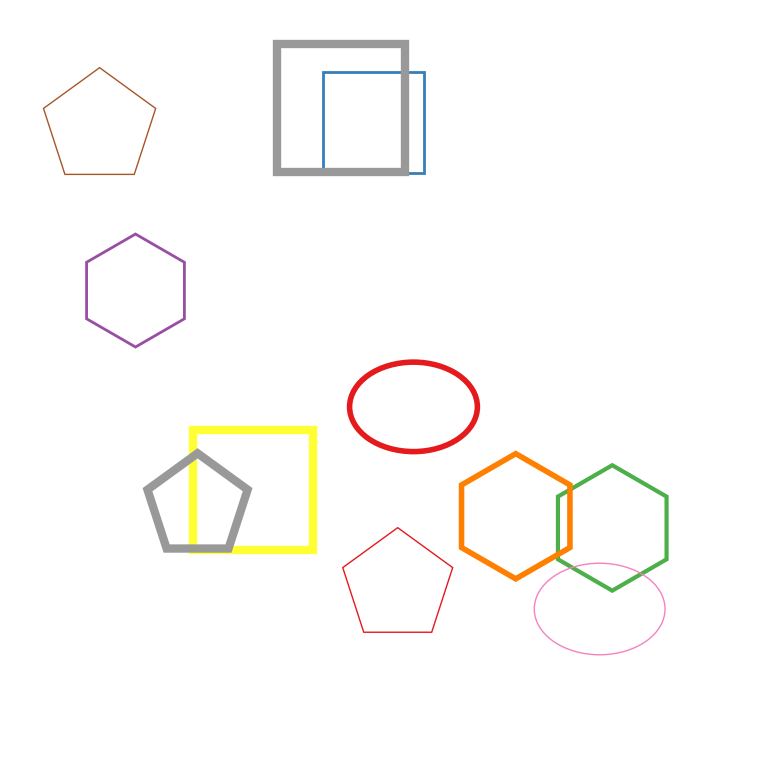[{"shape": "pentagon", "thickness": 0.5, "radius": 0.38, "center": [0.517, 0.24]}, {"shape": "oval", "thickness": 2, "radius": 0.41, "center": [0.537, 0.472]}, {"shape": "square", "thickness": 1, "radius": 0.33, "center": [0.485, 0.841]}, {"shape": "hexagon", "thickness": 1.5, "radius": 0.41, "center": [0.795, 0.314]}, {"shape": "hexagon", "thickness": 1, "radius": 0.37, "center": [0.176, 0.623]}, {"shape": "hexagon", "thickness": 2, "radius": 0.41, "center": [0.67, 0.33]}, {"shape": "square", "thickness": 3, "radius": 0.39, "center": [0.329, 0.363]}, {"shape": "pentagon", "thickness": 0.5, "radius": 0.38, "center": [0.129, 0.835]}, {"shape": "oval", "thickness": 0.5, "radius": 0.42, "center": [0.779, 0.209]}, {"shape": "square", "thickness": 3, "radius": 0.42, "center": [0.443, 0.86]}, {"shape": "pentagon", "thickness": 3, "radius": 0.34, "center": [0.257, 0.343]}]